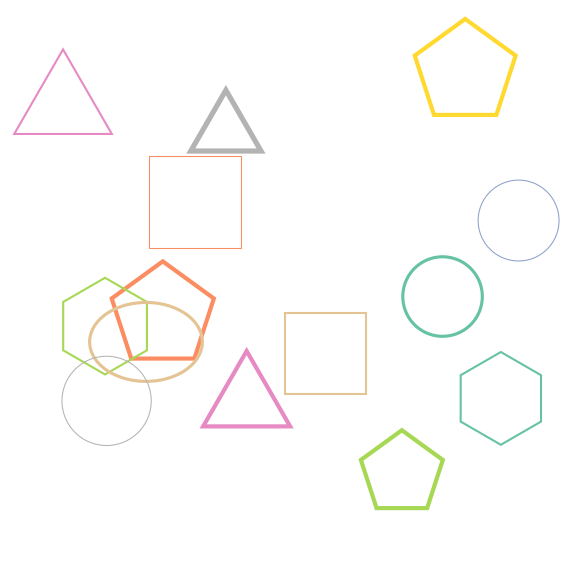[{"shape": "circle", "thickness": 1.5, "radius": 0.34, "center": [0.766, 0.486]}, {"shape": "hexagon", "thickness": 1, "radius": 0.4, "center": [0.867, 0.309]}, {"shape": "square", "thickness": 0.5, "radius": 0.4, "center": [0.338, 0.649]}, {"shape": "pentagon", "thickness": 2, "radius": 0.47, "center": [0.282, 0.454]}, {"shape": "circle", "thickness": 0.5, "radius": 0.35, "center": [0.898, 0.617]}, {"shape": "triangle", "thickness": 2, "radius": 0.43, "center": [0.427, 0.304]}, {"shape": "triangle", "thickness": 1, "radius": 0.49, "center": [0.109, 0.816]}, {"shape": "hexagon", "thickness": 1, "radius": 0.42, "center": [0.182, 0.434]}, {"shape": "pentagon", "thickness": 2, "radius": 0.37, "center": [0.696, 0.18]}, {"shape": "pentagon", "thickness": 2, "radius": 0.46, "center": [0.806, 0.874]}, {"shape": "oval", "thickness": 1.5, "radius": 0.49, "center": [0.253, 0.407]}, {"shape": "square", "thickness": 1, "radius": 0.35, "center": [0.563, 0.388]}, {"shape": "triangle", "thickness": 2.5, "radius": 0.35, "center": [0.391, 0.773]}, {"shape": "circle", "thickness": 0.5, "radius": 0.39, "center": [0.185, 0.305]}]